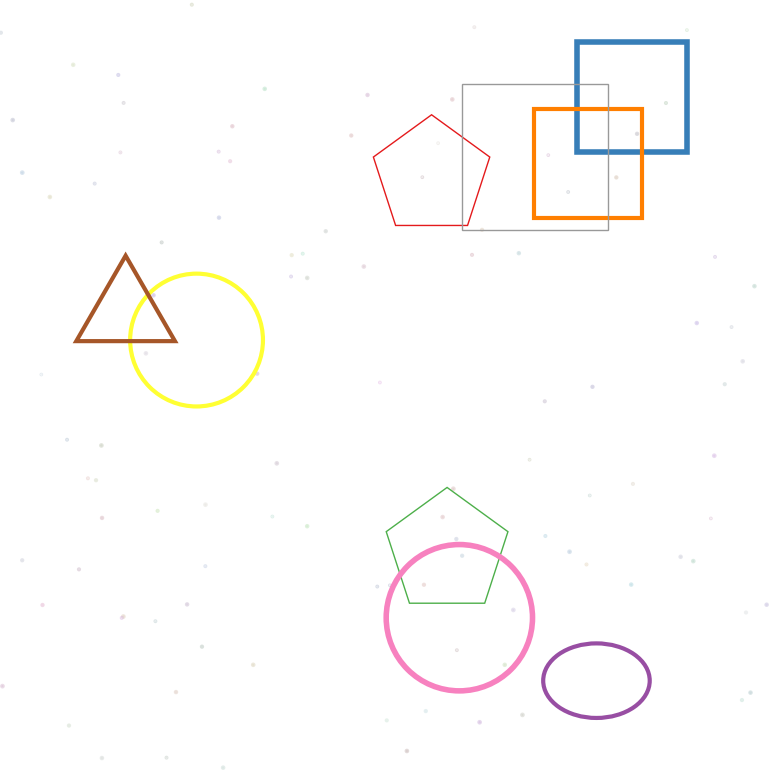[{"shape": "pentagon", "thickness": 0.5, "radius": 0.4, "center": [0.56, 0.771]}, {"shape": "square", "thickness": 2, "radius": 0.36, "center": [0.821, 0.874]}, {"shape": "pentagon", "thickness": 0.5, "radius": 0.42, "center": [0.581, 0.284]}, {"shape": "oval", "thickness": 1.5, "radius": 0.35, "center": [0.775, 0.116]}, {"shape": "square", "thickness": 1.5, "radius": 0.35, "center": [0.764, 0.788]}, {"shape": "circle", "thickness": 1.5, "radius": 0.43, "center": [0.255, 0.558]}, {"shape": "triangle", "thickness": 1.5, "radius": 0.37, "center": [0.163, 0.594]}, {"shape": "circle", "thickness": 2, "radius": 0.48, "center": [0.597, 0.198]}, {"shape": "square", "thickness": 0.5, "radius": 0.48, "center": [0.694, 0.796]}]